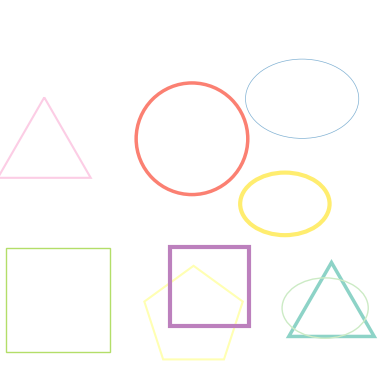[{"shape": "triangle", "thickness": 2.5, "radius": 0.64, "center": [0.861, 0.19]}, {"shape": "pentagon", "thickness": 1.5, "radius": 0.67, "center": [0.503, 0.175]}, {"shape": "circle", "thickness": 2.5, "radius": 0.72, "center": [0.499, 0.64]}, {"shape": "oval", "thickness": 0.5, "radius": 0.74, "center": [0.785, 0.744]}, {"shape": "square", "thickness": 1, "radius": 0.68, "center": [0.151, 0.22]}, {"shape": "triangle", "thickness": 1.5, "radius": 0.7, "center": [0.115, 0.608]}, {"shape": "square", "thickness": 3, "radius": 0.51, "center": [0.544, 0.256]}, {"shape": "oval", "thickness": 1, "radius": 0.56, "center": [0.845, 0.2]}, {"shape": "oval", "thickness": 3, "radius": 0.58, "center": [0.74, 0.47]}]